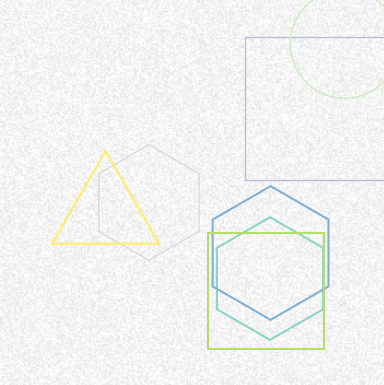[{"shape": "hexagon", "thickness": 1.5, "radius": 0.8, "center": [0.701, 0.277]}, {"shape": "square", "thickness": 1, "radius": 0.93, "center": [0.824, 0.718]}, {"shape": "hexagon", "thickness": 1.5, "radius": 0.87, "center": [0.703, 0.343]}, {"shape": "square", "thickness": 1.5, "radius": 0.75, "center": [0.69, 0.244]}, {"shape": "hexagon", "thickness": 1, "radius": 0.75, "center": [0.387, 0.474]}, {"shape": "circle", "thickness": 1, "radius": 0.7, "center": [0.895, 0.886]}, {"shape": "triangle", "thickness": 1.5, "radius": 0.8, "center": [0.274, 0.447]}]